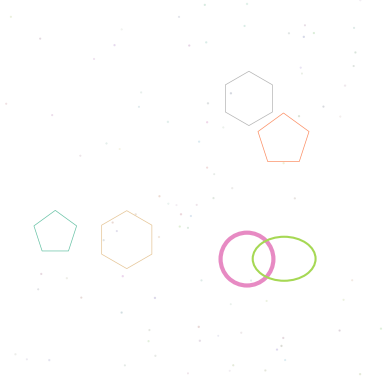[{"shape": "pentagon", "thickness": 0.5, "radius": 0.29, "center": [0.144, 0.395]}, {"shape": "pentagon", "thickness": 0.5, "radius": 0.35, "center": [0.736, 0.637]}, {"shape": "circle", "thickness": 3, "radius": 0.34, "center": [0.642, 0.327]}, {"shape": "oval", "thickness": 1.5, "radius": 0.41, "center": [0.738, 0.328]}, {"shape": "hexagon", "thickness": 0.5, "radius": 0.38, "center": [0.329, 0.378]}, {"shape": "hexagon", "thickness": 0.5, "radius": 0.35, "center": [0.647, 0.744]}]